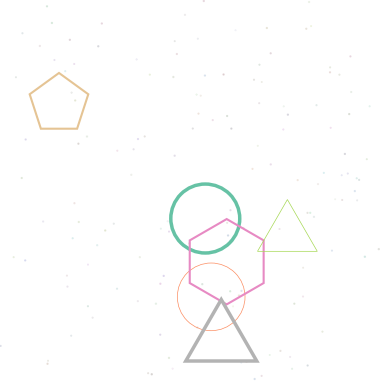[{"shape": "circle", "thickness": 2.5, "radius": 0.45, "center": [0.533, 0.432]}, {"shape": "circle", "thickness": 0.5, "radius": 0.44, "center": [0.549, 0.229]}, {"shape": "hexagon", "thickness": 1.5, "radius": 0.55, "center": [0.589, 0.32]}, {"shape": "triangle", "thickness": 0.5, "radius": 0.45, "center": [0.746, 0.392]}, {"shape": "pentagon", "thickness": 1.5, "radius": 0.4, "center": [0.153, 0.73]}, {"shape": "triangle", "thickness": 2.5, "radius": 0.53, "center": [0.575, 0.116]}]